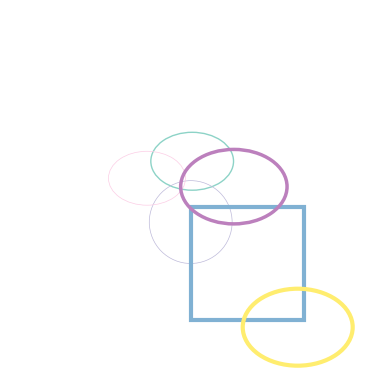[{"shape": "oval", "thickness": 1, "radius": 0.54, "center": [0.499, 0.581]}, {"shape": "circle", "thickness": 0.5, "radius": 0.54, "center": [0.495, 0.423]}, {"shape": "square", "thickness": 3, "radius": 0.73, "center": [0.644, 0.317]}, {"shape": "oval", "thickness": 0.5, "radius": 0.5, "center": [0.382, 0.537]}, {"shape": "oval", "thickness": 2.5, "radius": 0.69, "center": [0.607, 0.515]}, {"shape": "oval", "thickness": 3, "radius": 0.71, "center": [0.773, 0.15]}]